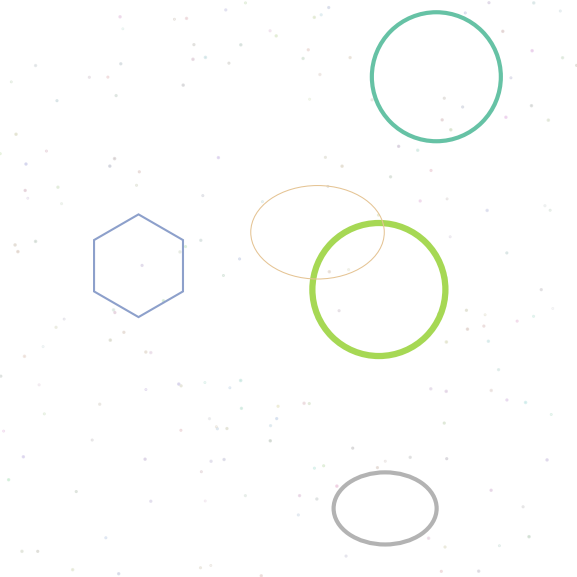[{"shape": "circle", "thickness": 2, "radius": 0.56, "center": [0.756, 0.866]}, {"shape": "hexagon", "thickness": 1, "radius": 0.44, "center": [0.24, 0.539]}, {"shape": "circle", "thickness": 3, "radius": 0.58, "center": [0.656, 0.498]}, {"shape": "oval", "thickness": 0.5, "radius": 0.58, "center": [0.55, 0.597]}, {"shape": "oval", "thickness": 2, "radius": 0.45, "center": [0.667, 0.119]}]